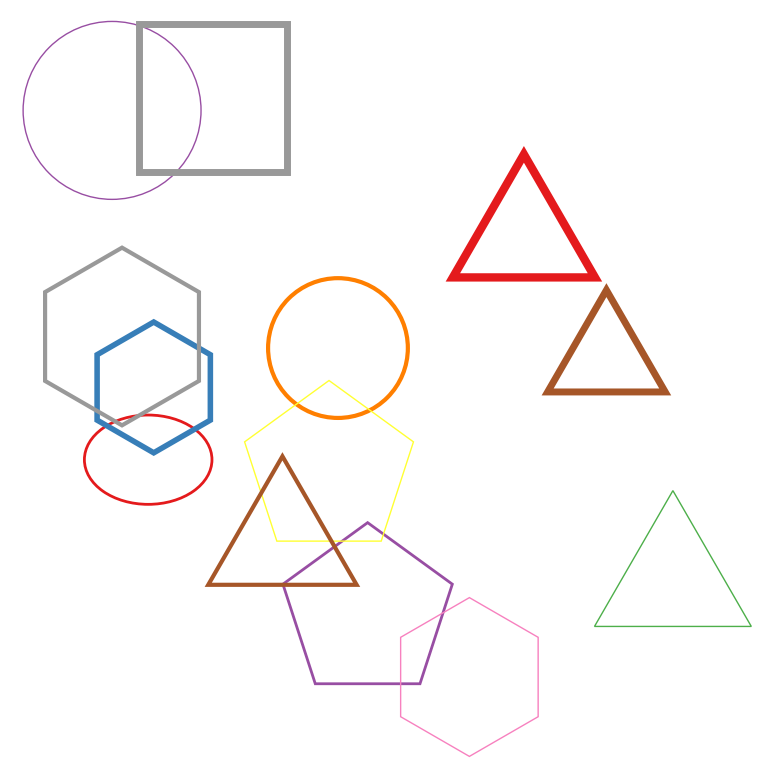[{"shape": "oval", "thickness": 1, "radius": 0.41, "center": [0.192, 0.403]}, {"shape": "triangle", "thickness": 3, "radius": 0.53, "center": [0.68, 0.693]}, {"shape": "hexagon", "thickness": 2, "radius": 0.42, "center": [0.2, 0.497]}, {"shape": "triangle", "thickness": 0.5, "radius": 0.59, "center": [0.874, 0.245]}, {"shape": "circle", "thickness": 0.5, "radius": 0.58, "center": [0.146, 0.857]}, {"shape": "pentagon", "thickness": 1, "radius": 0.58, "center": [0.477, 0.206]}, {"shape": "circle", "thickness": 1.5, "radius": 0.45, "center": [0.439, 0.548]}, {"shape": "pentagon", "thickness": 0.5, "radius": 0.58, "center": [0.427, 0.391]}, {"shape": "triangle", "thickness": 1.5, "radius": 0.56, "center": [0.367, 0.296]}, {"shape": "triangle", "thickness": 2.5, "radius": 0.44, "center": [0.788, 0.535]}, {"shape": "hexagon", "thickness": 0.5, "radius": 0.52, "center": [0.61, 0.121]}, {"shape": "hexagon", "thickness": 1.5, "radius": 0.58, "center": [0.158, 0.563]}, {"shape": "square", "thickness": 2.5, "radius": 0.48, "center": [0.276, 0.872]}]